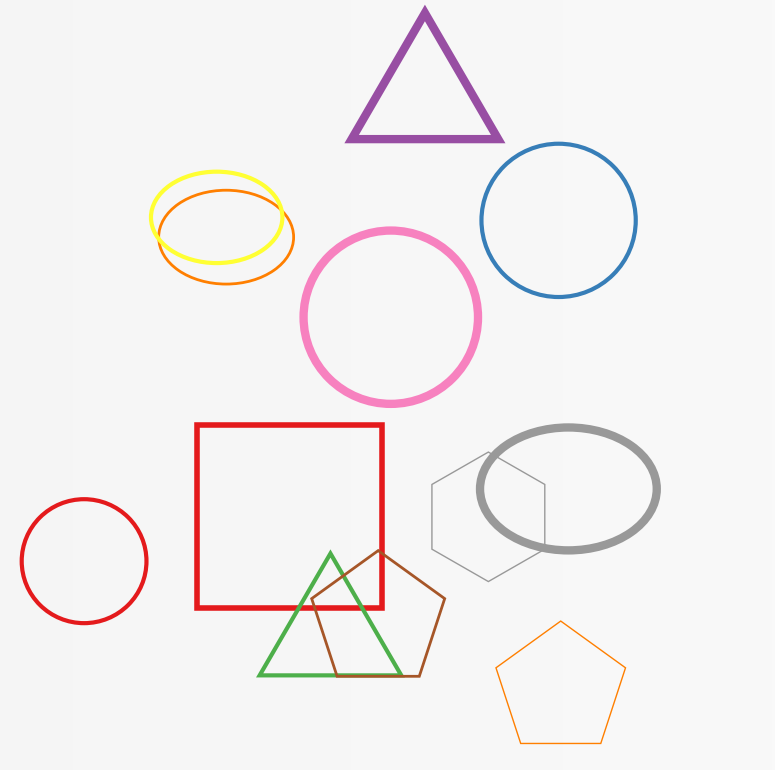[{"shape": "circle", "thickness": 1.5, "radius": 0.4, "center": [0.108, 0.271]}, {"shape": "square", "thickness": 2, "radius": 0.6, "center": [0.374, 0.329]}, {"shape": "circle", "thickness": 1.5, "radius": 0.5, "center": [0.721, 0.714]}, {"shape": "triangle", "thickness": 1.5, "radius": 0.53, "center": [0.426, 0.176]}, {"shape": "triangle", "thickness": 3, "radius": 0.55, "center": [0.548, 0.874]}, {"shape": "pentagon", "thickness": 0.5, "radius": 0.44, "center": [0.724, 0.106]}, {"shape": "oval", "thickness": 1, "radius": 0.44, "center": [0.292, 0.692]}, {"shape": "oval", "thickness": 1.5, "radius": 0.42, "center": [0.28, 0.718]}, {"shape": "pentagon", "thickness": 1, "radius": 0.45, "center": [0.488, 0.195]}, {"shape": "circle", "thickness": 3, "radius": 0.56, "center": [0.504, 0.588]}, {"shape": "oval", "thickness": 3, "radius": 0.57, "center": [0.733, 0.365]}, {"shape": "hexagon", "thickness": 0.5, "radius": 0.42, "center": [0.63, 0.329]}]